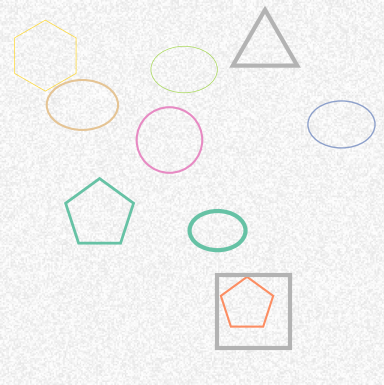[{"shape": "oval", "thickness": 3, "radius": 0.36, "center": [0.565, 0.401]}, {"shape": "pentagon", "thickness": 2, "radius": 0.46, "center": [0.259, 0.443]}, {"shape": "pentagon", "thickness": 1.5, "radius": 0.36, "center": [0.642, 0.209]}, {"shape": "oval", "thickness": 1, "radius": 0.44, "center": [0.887, 0.677]}, {"shape": "circle", "thickness": 1.5, "radius": 0.43, "center": [0.44, 0.636]}, {"shape": "oval", "thickness": 0.5, "radius": 0.43, "center": [0.478, 0.819]}, {"shape": "hexagon", "thickness": 0.5, "radius": 0.46, "center": [0.118, 0.856]}, {"shape": "oval", "thickness": 1.5, "radius": 0.46, "center": [0.214, 0.727]}, {"shape": "triangle", "thickness": 3, "radius": 0.48, "center": [0.688, 0.878]}, {"shape": "square", "thickness": 3, "radius": 0.47, "center": [0.659, 0.191]}]